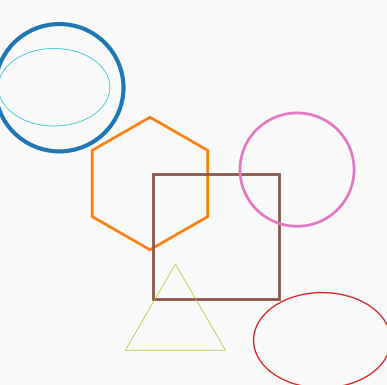[{"shape": "circle", "thickness": 3, "radius": 0.83, "center": [0.153, 0.772]}, {"shape": "hexagon", "thickness": 2, "radius": 0.86, "center": [0.387, 0.523]}, {"shape": "oval", "thickness": 1, "radius": 0.88, "center": [0.831, 0.116]}, {"shape": "square", "thickness": 2, "radius": 0.81, "center": [0.558, 0.386]}, {"shape": "circle", "thickness": 2, "radius": 0.74, "center": [0.767, 0.559]}, {"shape": "triangle", "thickness": 0.5, "radius": 0.75, "center": [0.453, 0.165]}, {"shape": "oval", "thickness": 0.5, "radius": 0.72, "center": [0.14, 0.773]}]